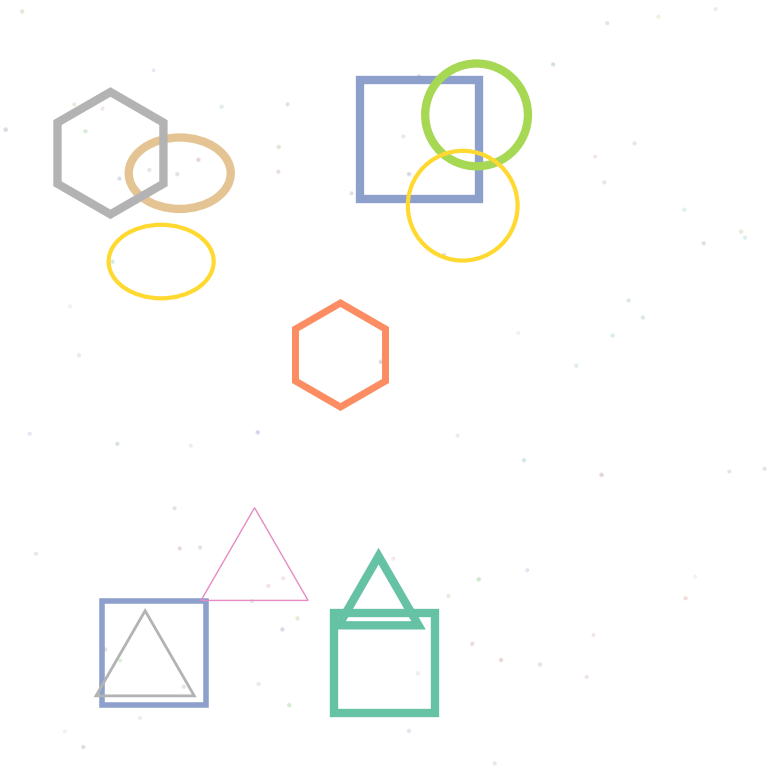[{"shape": "triangle", "thickness": 3, "radius": 0.3, "center": [0.492, 0.218]}, {"shape": "square", "thickness": 3, "radius": 0.33, "center": [0.499, 0.139]}, {"shape": "hexagon", "thickness": 2.5, "radius": 0.34, "center": [0.442, 0.539]}, {"shape": "square", "thickness": 2, "radius": 0.34, "center": [0.2, 0.152]}, {"shape": "square", "thickness": 3, "radius": 0.39, "center": [0.544, 0.819]}, {"shape": "triangle", "thickness": 0.5, "radius": 0.4, "center": [0.331, 0.26]}, {"shape": "circle", "thickness": 3, "radius": 0.33, "center": [0.619, 0.851]}, {"shape": "circle", "thickness": 1.5, "radius": 0.36, "center": [0.601, 0.733]}, {"shape": "oval", "thickness": 1.5, "radius": 0.34, "center": [0.209, 0.66]}, {"shape": "oval", "thickness": 3, "radius": 0.33, "center": [0.233, 0.775]}, {"shape": "triangle", "thickness": 1, "radius": 0.37, "center": [0.188, 0.133]}, {"shape": "hexagon", "thickness": 3, "radius": 0.4, "center": [0.143, 0.801]}]